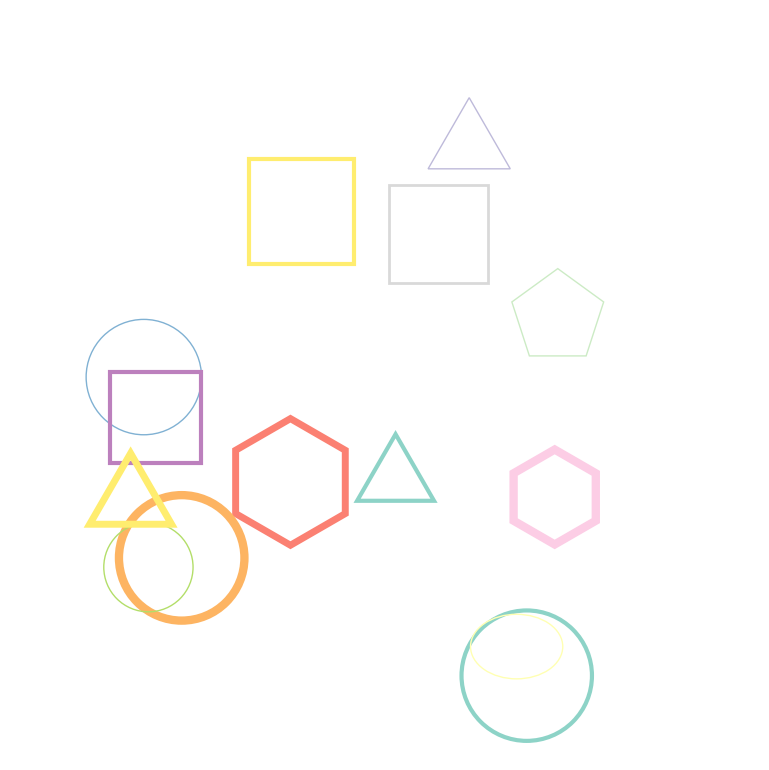[{"shape": "triangle", "thickness": 1.5, "radius": 0.29, "center": [0.514, 0.378]}, {"shape": "circle", "thickness": 1.5, "radius": 0.42, "center": [0.684, 0.123]}, {"shape": "oval", "thickness": 0.5, "radius": 0.3, "center": [0.671, 0.16]}, {"shape": "triangle", "thickness": 0.5, "radius": 0.31, "center": [0.609, 0.812]}, {"shape": "hexagon", "thickness": 2.5, "radius": 0.41, "center": [0.377, 0.374]}, {"shape": "circle", "thickness": 0.5, "radius": 0.37, "center": [0.187, 0.51]}, {"shape": "circle", "thickness": 3, "radius": 0.41, "center": [0.236, 0.275]}, {"shape": "circle", "thickness": 0.5, "radius": 0.29, "center": [0.193, 0.263]}, {"shape": "hexagon", "thickness": 3, "radius": 0.31, "center": [0.72, 0.355]}, {"shape": "square", "thickness": 1, "radius": 0.32, "center": [0.57, 0.696]}, {"shape": "square", "thickness": 1.5, "radius": 0.3, "center": [0.202, 0.458]}, {"shape": "pentagon", "thickness": 0.5, "radius": 0.31, "center": [0.724, 0.588]}, {"shape": "triangle", "thickness": 2.5, "radius": 0.31, "center": [0.17, 0.35]}, {"shape": "square", "thickness": 1.5, "radius": 0.34, "center": [0.391, 0.725]}]